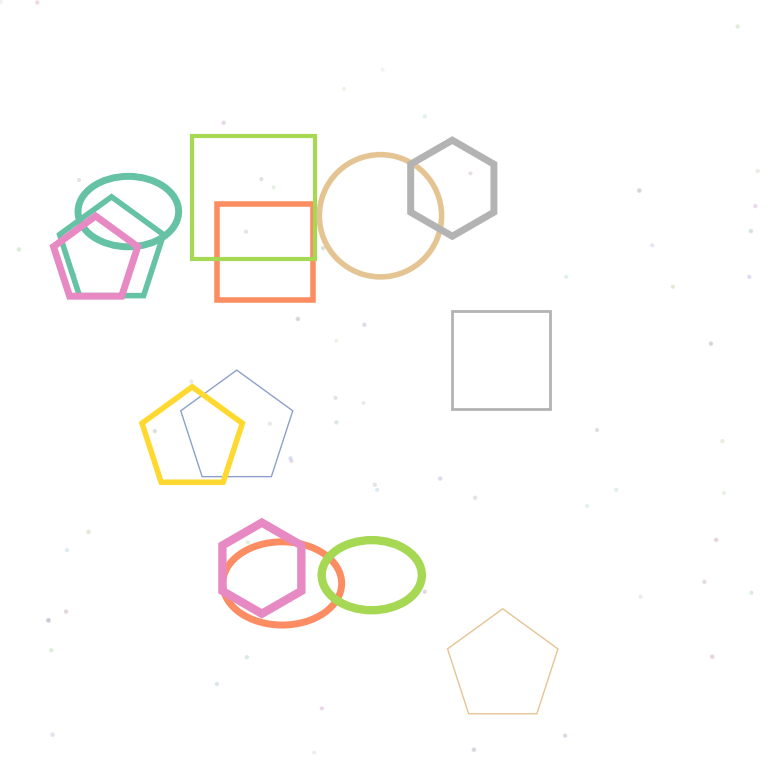[{"shape": "pentagon", "thickness": 2, "radius": 0.35, "center": [0.145, 0.673]}, {"shape": "oval", "thickness": 2.5, "radius": 0.33, "center": [0.167, 0.725]}, {"shape": "square", "thickness": 2, "radius": 0.31, "center": [0.344, 0.673]}, {"shape": "oval", "thickness": 2.5, "radius": 0.39, "center": [0.367, 0.242]}, {"shape": "pentagon", "thickness": 0.5, "radius": 0.38, "center": [0.307, 0.443]}, {"shape": "hexagon", "thickness": 3, "radius": 0.3, "center": [0.34, 0.262]}, {"shape": "pentagon", "thickness": 2.5, "radius": 0.29, "center": [0.124, 0.662]}, {"shape": "oval", "thickness": 3, "radius": 0.33, "center": [0.483, 0.253]}, {"shape": "square", "thickness": 1.5, "radius": 0.4, "center": [0.33, 0.744]}, {"shape": "pentagon", "thickness": 2, "radius": 0.34, "center": [0.25, 0.429]}, {"shape": "pentagon", "thickness": 0.5, "radius": 0.38, "center": [0.653, 0.134]}, {"shape": "circle", "thickness": 2, "radius": 0.4, "center": [0.494, 0.72]}, {"shape": "hexagon", "thickness": 2.5, "radius": 0.31, "center": [0.587, 0.756]}, {"shape": "square", "thickness": 1, "radius": 0.32, "center": [0.65, 0.532]}]